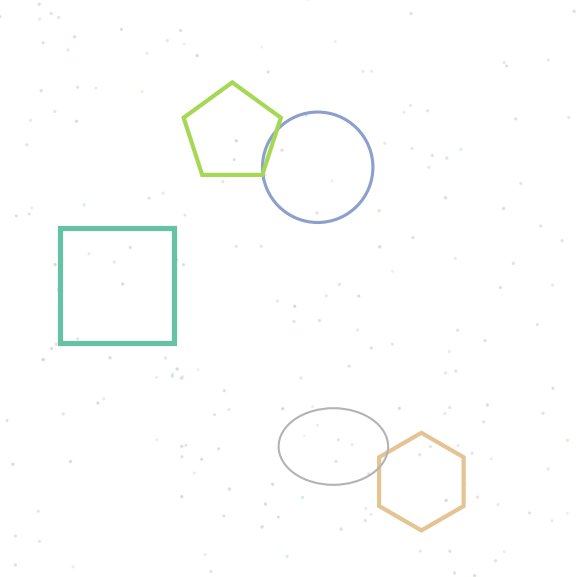[{"shape": "square", "thickness": 2.5, "radius": 0.5, "center": [0.203, 0.504]}, {"shape": "circle", "thickness": 1.5, "radius": 0.48, "center": [0.55, 0.709]}, {"shape": "pentagon", "thickness": 2, "radius": 0.44, "center": [0.402, 0.768]}, {"shape": "hexagon", "thickness": 2, "radius": 0.42, "center": [0.73, 0.165]}, {"shape": "oval", "thickness": 1, "radius": 0.47, "center": [0.577, 0.226]}]